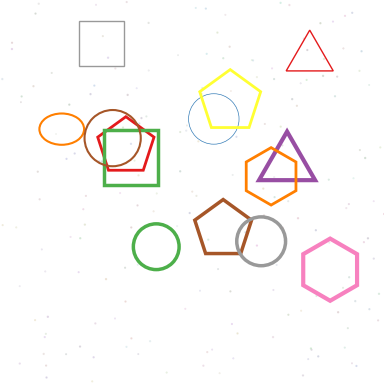[{"shape": "pentagon", "thickness": 2, "radius": 0.38, "center": [0.327, 0.62]}, {"shape": "triangle", "thickness": 1, "radius": 0.35, "center": [0.804, 0.851]}, {"shape": "circle", "thickness": 0.5, "radius": 0.33, "center": [0.555, 0.691]}, {"shape": "circle", "thickness": 2.5, "radius": 0.3, "center": [0.406, 0.359]}, {"shape": "square", "thickness": 2.5, "radius": 0.35, "center": [0.34, 0.591]}, {"shape": "triangle", "thickness": 3, "radius": 0.42, "center": [0.746, 0.574]}, {"shape": "hexagon", "thickness": 2, "radius": 0.37, "center": [0.704, 0.542]}, {"shape": "oval", "thickness": 1.5, "radius": 0.29, "center": [0.16, 0.665]}, {"shape": "pentagon", "thickness": 2, "radius": 0.42, "center": [0.598, 0.736]}, {"shape": "pentagon", "thickness": 2.5, "radius": 0.39, "center": [0.58, 0.404]}, {"shape": "circle", "thickness": 1.5, "radius": 0.37, "center": [0.293, 0.641]}, {"shape": "hexagon", "thickness": 3, "radius": 0.4, "center": [0.858, 0.3]}, {"shape": "circle", "thickness": 2.5, "radius": 0.32, "center": [0.678, 0.373]}, {"shape": "square", "thickness": 1, "radius": 0.3, "center": [0.263, 0.888]}]